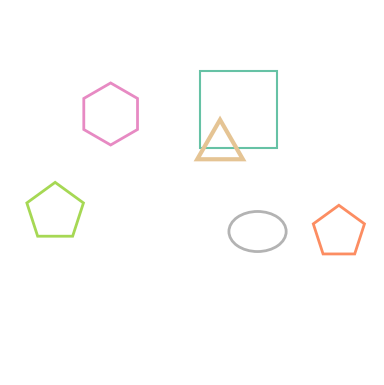[{"shape": "square", "thickness": 1.5, "radius": 0.5, "center": [0.619, 0.715]}, {"shape": "pentagon", "thickness": 2, "radius": 0.35, "center": [0.88, 0.397]}, {"shape": "hexagon", "thickness": 2, "radius": 0.4, "center": [0.287, 0.704]}, {"shape": "pentagon", "thickness": 2, "radius": 0.39, "center": [0.143, 0.449]}, {"shape": "triangle", "thickness": 3, "radius": 0.34, "center": [0.572, 0.621]}, {"shape": "oval", "thickness": 2, "radius": 0.37, "center": [0.669, 0.399]}]